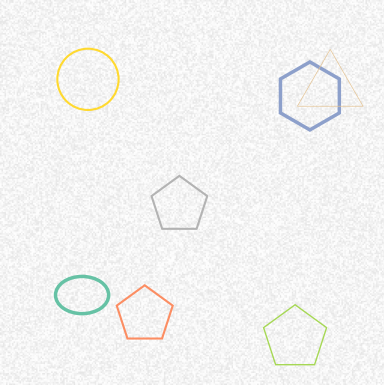[{"shape": "oval", "thickness": 2.5, "radius": 0.35, "center": [0.213, 0.234]}, {"shape": "pentagon", "thickness": 1.5, "radius": 0.38, "center": [0.376, 0.183]}, {"shape": "hexagon", "thickness": 2.5, "radius": 0.44, "center": [0.805, 0.751]}, {"shape": "pentagon", "thickness": 1, "radius": 0.43, "center": [0.766, 0.122]}, {"shape": "circle", "thickness": 1.5, "radius": 0.4, "center": [0.228, 0.794]}, {"shape": "triangle", "thickness": 0.5, "radius": 0.49, "center": [0.858, 0.773]}, {"shape": "pentagon", "thickness": 1.5, "radius": 0.38, "center": [0.466, 0.467]}]